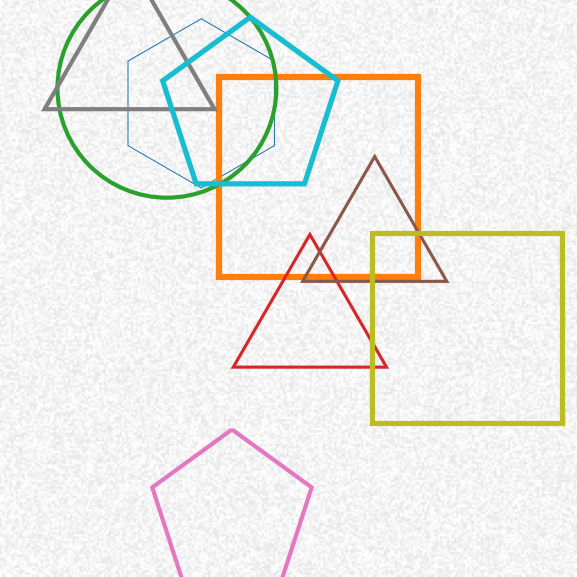[{"shape": "hexagon", "thickness": 0.5, "radius": 0.73, "center": [0.348, 0.82]}, {"shape": "square", "thickness": 3, "radius": 0.86, "center": [0.551, 0.693]}, {"shape": "circle", "thickness": 2, "radius": 0.95, "center": [0.289, 0.846]}, {"shape": "triangle", "thickness": 1.5, "radius": 0.77, "center": [0.537, 0.44]}, {"shape": "triangle", "thickness": 1.5, "radius": 0.72, "center": [0.649, 0.584]}, {"shape": "pentagon", "thickness": 2, "radius": 0.73, "center": [0.402, 0.11]}, {"shape": "triangle", "thickness": 2, "radius": 0.85, "center": [0.224, 0.895]}, {"shape": "square", "thickness": 2.5, "radius": 0.82, "center": [0.809, 0.432]}, {"shape": "pentagon", "thickness": 2.5, "radius": 0.8, "center": [0.433, 0.81]}]